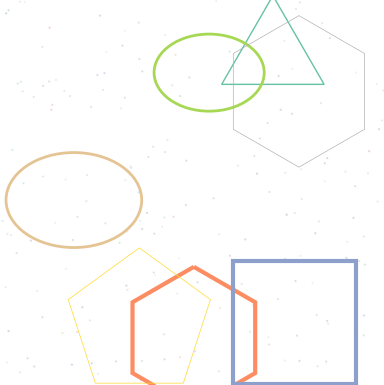[{"shape": "triangle", "thickness": 1, "radius": 0.77, "center": [0.709, 0.858]}, {"shape": "hexagon", "thickness": 3, "radius": 0.92, "center": [0.504, 0.123]}, {"shape": "square", "thickness": 3, "radius": 0.8, "center": [0.766, 0.163]}, {"shape": "oval", "thickness": 2, "radius": 0.72, "center": [0.543, 0.811]}, {"shape": "pentagon", "thickness": 0.5, "radius": 0.97, "center": [0.362, 0.162]}, {"shape": "oval", "thickness": 2, "radius": 0.88, "center": [0.192, 0.48]}, {"shape": "hexagon", "thickness": 0.5, "radius": 0.98, "center": [0.776, 0.763]}]